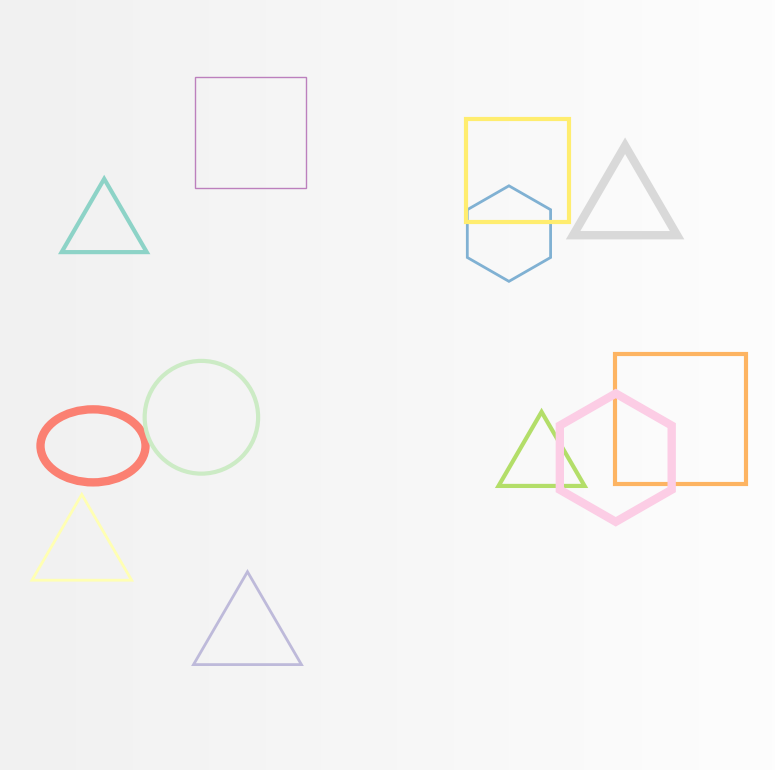[{"shape": "triangle", "thickness": 1.5, "radius": 0.32, "center": [0.134, 0.704]}, {"shape": "triangle", "thickness": 1, "radius": 0.37, "center": [0.106, 0.284]}, {"shape": "triangle", "thickness": 1, "radius": 0.4, "center": [0.319, 0.177]}, {"shape": "oval", "thickness": 3, "radius": 0.34, "center": [0.12, 0.421]}, {"shape": "hexagon", "thickness": 1, "radius": 0.31, "center": [0.657, 0.697]}, {"shape": "square", "thickness": 1.5, "radius": 0.42, "center": [0.878, 0.456]}, {"shape": "triangle", "thickness": 1.5, "radius": 0.32, "center": [0.699, 0.401]}, {"shape": "hexagon", "thickness": 3, "radius": 0.42, "center": [0.795, 0.406]}, {"shape": "triangle", "thickness": 3, "radius": 0.39, "center": [0.807, 0.733]}, {"shape": "square", "thickness": 0.5, "radius": 0.36, "center": [0.324, 0.828]}, {"shape": "circle", "thickness": 1.5, "radius": 0.37, "center": [0.26, 0.458]}, {"shape": "square", "thickness": 1.5, "radius": 0.33, "center": [0.668, 0.779]}]